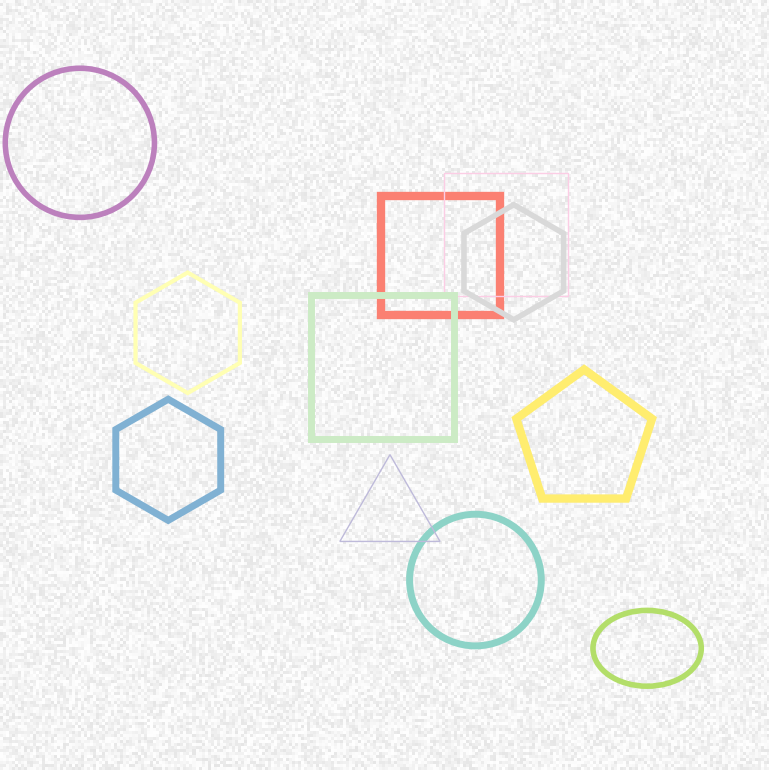[{"shape": "circle", "thickness": 2.5, "radius": 0.43, "center": [0.617, 0.247]}, {"shape": "hexagon", "thickness": 1.5, "radius": 0.39, "center": [0.244, 0.568]}, {"shape": "triangle", "thickness": 0.5, "radius": 0.38, "center": [0.506, 0.334]}, {"shape": "square", "thickness": 3, "radius": 0.39, "center": [0.572, 0.669]}, {"shape": "hexagon", "thickness": 2.5, "radius": 0.39, "center": [0.218, 0.403]}, {"shape": "oval", "thickness": 2, "radius": 0.35, "center": [0.84, 0.158]}, {"shape": "square", "thickness": 0.5, "radius": 0.4, "center": [0.657, 0.695]}, {"shape": "hexagon", "thickness": 2, "radius": 0.37, "center": [0.667, 0.659]}, {"shape": "circle", "thickness": 2, "radius": 0.48, "center": [0.104, 0.815]}, {"shape": "square", "thickness": 2.5, "radius": 0.47, "center": [0.497, 0.523]}, {"shape": "pentagon", "thickness": 3, "radius": 0.46, "center": [0.759, 0.428]}]